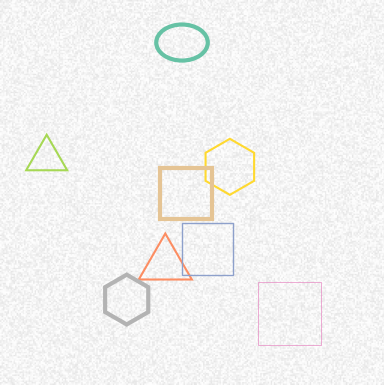[{"shape": "oval", "thickness": 3, "radius": 0.33, "center": [0.473, 0.889]}, {"shape": "triangle", "thickness": 1.5, "radius": 0.4, "center": [0.429, 0.314]}, {"shape": "square", "thickness": 1, "radius": 0.34, "center": [0.539, 0.353]}, {"shape": "square", "thickness": 0.5, "radius": 0.41, "center": [0.752, 0.186]}, {"shape": "triangle", "thickness": 1.5, "radius": 0.31, "center": [0.121, 0.589]}, {"shape": "hexagon", "thickness": 1.5, "radius": 0.36, "center": [0.597, 0.567]}, {"shape": "square", "thickness": 3, "radius": 0.34, "center": [0.484, 0.497]}, {"shape": "hexagon", "thickness": 3, "radius": 0.32, "center": [0.329, 0.222]}]